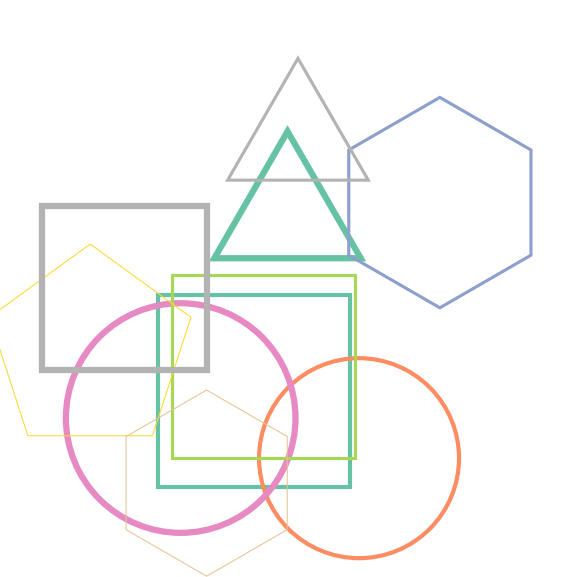[{"shape": "triangle", "thickness": 3, "radius": 0.73, "center": [0.498, 0.625]}, {"shape": "square", "thickness": 2, "radius": 0.83, "center": [0.44, 0.322]}, {"shape": "circle", "thickness": 2, "radius": 0.87, "center": [0.622, 0.206]}, {"shape": "hexagon", "thickness": 1.5, "radius": 0.91, "center": [0.762, 0.648]}, {"shape": "circle", "thickness": 3, "radius": 0.99, "center": [0.313, 0.275]}, {"shape": "square", "thickness": 1.5, "radius": 0.79, "center": [0.456, 0.365]}, {"shape": "pentagon", "thickness": 0.5, "radius": 0.92, "center": [0.156, 0.393]}, {"shape": "hexagon", "thickness": 0.5, "radius": 0.81, "center": [0.358, 0.163]}, {"shape": "triangle", "thickness": 1.5, "radius": 0.7, "center": [0.516, 0.757]}, {"shape": "square", "thickness": 3, "radius": 0.71, "center": [0.215, 0.5]}]